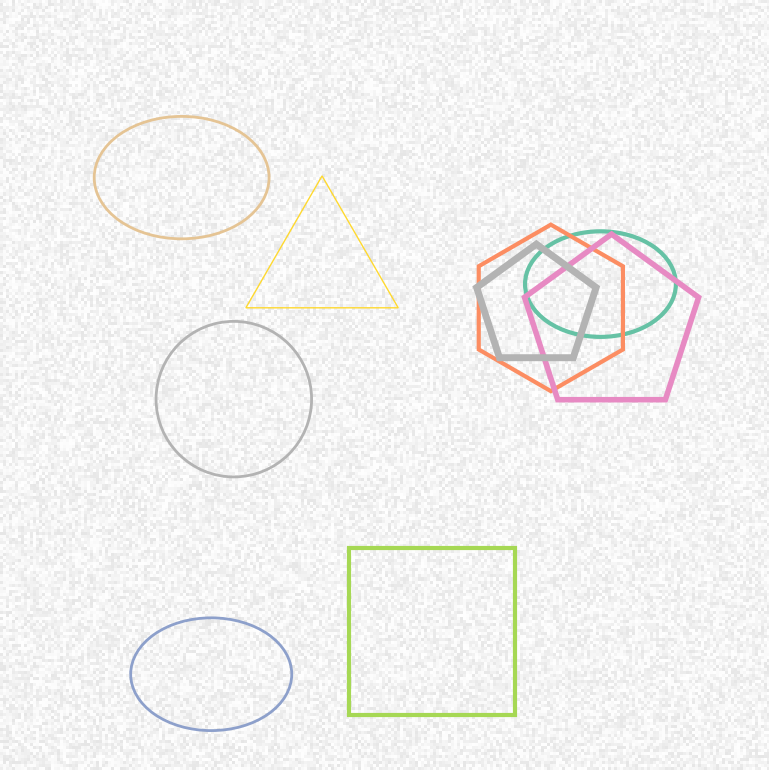[{"shape": "oval", "thickness": 1.5, "radius": 0.49, "center": [0.78, 0.631]}, {"shape": "hexagon", "thickness": 1.5, "radius": 0.54, "center": [0.715, 0.6]}, {"shape": "oval", "thickness": 1, "radius": 0.52, "center": [0.274, 0.124]}, {"shape": "pentagon", "thickness": 2, "radius": 0.59, "center": [0.794, 0.577]}, {"shape": "square", "thickness": 1.5, "radius": 0.54, "center": [0.561, 0.18]}, {"shape": "triangle", "thickness": 0.5, "radius": 0.57, "center": [0.418, 0.657]}, {"shape": "oval", "thickness": 1, "radius": 0.57, "center": [0.236, 0.769]}, {"shape": "pentagon", "thickness": 2.5, "radius": 0.41, "center": [0.697, 0.601]}, {"shape": "circle", "thickness": 1, "radius": 0.51, "center": [0.304, 0.482]}]